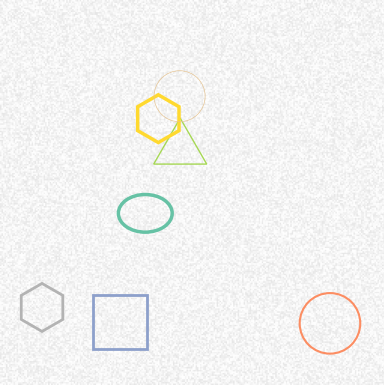[{"shape": "oval", "thickness": 2.5, "radius": 0.35, "center": [0.377, 0.446]}, {"shape": "circle", "thickness": 1.5, "radius": 0.39, "center": [0.857, 0.16]}, {"shape": "square", "thickness": 2, "radius": 0.35, "center": [0.311, 0.163]}, {"shape": "triangle", "thickness": 1, "radius": 0.4, "center": [0.468, 0.614]}, {"shape": "hexagon", "thickness": 2.5, "radius": 0.31, "center": [0.411, 0.692]}, {"shape": "circle", "thickness": 0.5, "radius": 0.33, "center": [0.466, 0.75]}, {"shape": "hexagon", "thickness": 2, "radius": 0.31, "center": [0.109, 0.201]}]